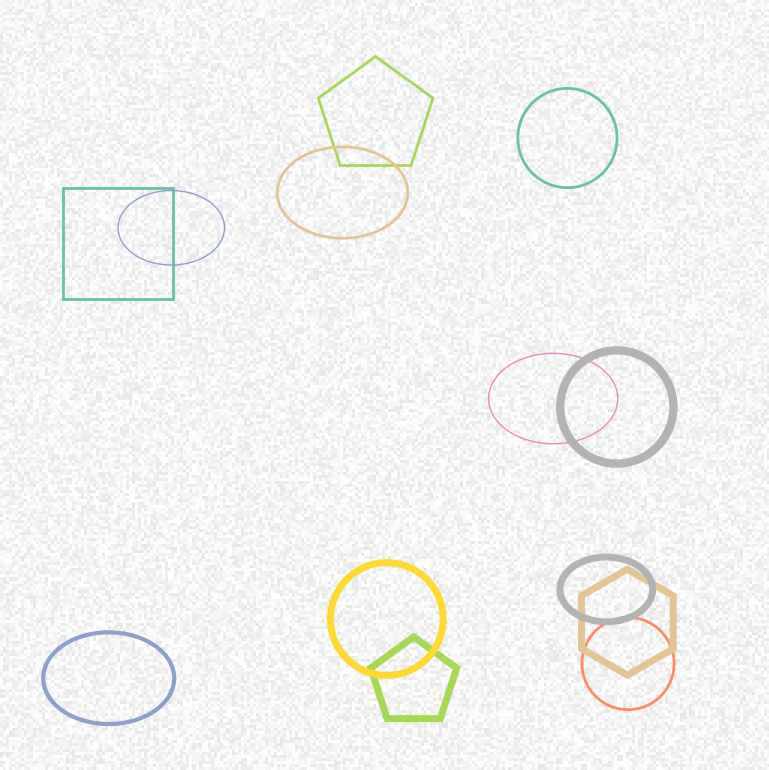[{"shape": "square", "thickness": 1, "radius": 0.36, "center": [0.153, 0.684]}, {"shape": "circle", "thickness": 1, "radius": 0.32, "center": [0.737, 0.821]}, {"shape": "circle", "thickness": 1, "radius": 0.3, "center": [0.816, 0.138]}, {"shape": "oval", "thickness": 0.5, "radius": 0.35, "center": [0.222, 0.704]}, {"shape": "oval", "thickness": 1.5, "radius": 0.43, "center": [0.141, 0.119]}, {"shape": "oval", "thickness": 0.5, "radius": 0.42, "center": [0.718, 0.482]}, {"shape": "pentagon", "thickness": 1, "radius": 0.39, "center": [0.488, 0.848]}, {"shape": "pentagon", "thickness": 2.5, "radius": 0.29, "center": [0.537, 0.114]}, {"shape": "circle", "thickness": 2.5, "radius": 0.37, "center": [0.502, 0.196]}, {"shape": "hexagon", "thickness": 2.5, "radius": 0.34, "center": [0.815, 0.192]}, {"shape": "oval", "thickness": 1, "radius": 0.42, "center": [0.445, 0.75]}, {"shape": "oval", "thickness": 2.5, "radius": 0.3, "center": [0.787, 0.235]}, {"shape": "circle", "thickness": 3, "radius": 0.37, "center": [0.801, 0.471]}]